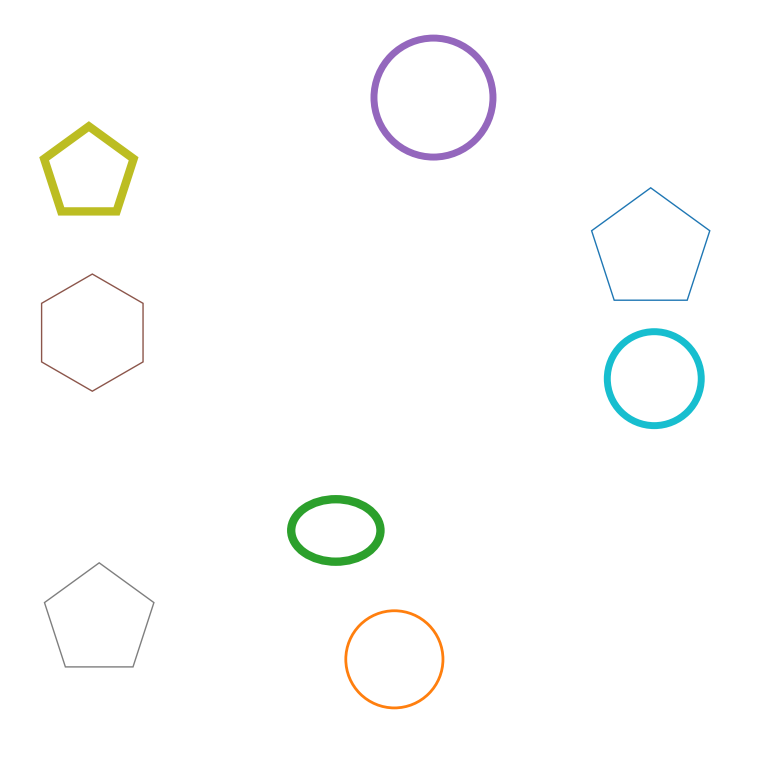[{"shape": "pentagon", "thickness": 0.5, "radius": 0.4, "center": [0.845, 0.675]}, {"shape": "circle", "thickness": 1, "radius": 0.32, "center": [0.512, 0.144]}, {"shape": "oval", "thickness": 3, "radius": 0.29, "center": [0.436, 0.311]}, {"shape": "circle", "thickness": 2.5, "radius": 0.39, "center": [0.563, 0.873]}, {"shape": "hexagon", "thickness": 0.5, "radius": 0.38, "center": [0.12, 0.568]}, {"shape": "pentagon", "thickness": 0.5, "radius": 0.37, "center": [0.129, 0.194]}, {"shape": "pentagon", "thickness": 3, "radius": 0.31, "center": [0.115, 0.775]}, {"shape": "circle", "thickness": 2.5, "radius": 0.31, "center": [0.85, 0.508]}]